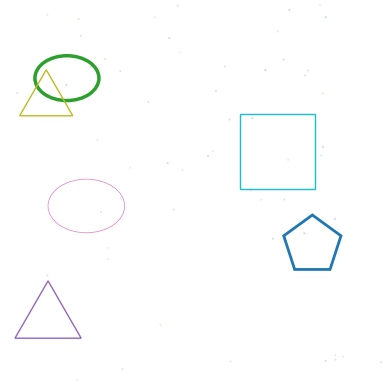[{"shape": "pentagon", "thickness": 2, "radius": 0.39, "center": [0.811, 0.363]}, {"shape": "oval", "thickness": 2.5, "radius": 0.42, "center": [0.174, 0.797]}, {"shape": "triangle", "thickness": 1, "radius": 0.5, "center": [0.125, 0.171]}, {"shape": "oval", "thickness": 0.5, "radius": 0.5, "center": [0.224, 0.465]}, {"shape": "triangle", "thickness": 1, "radius": 0.4, "center": [0.12, 0.739]}, {"shape": "square", "thickness": 1, "radius": 0.49, "center": [0.722, 0.607]}]